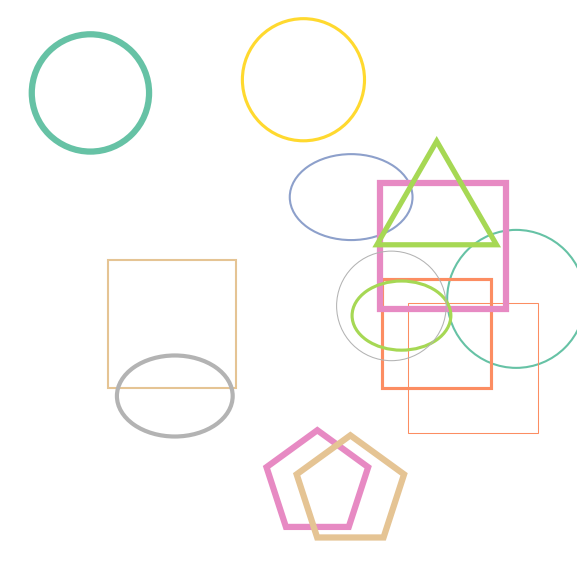[{"shape": "circle", "thickness": 3, "radius": 0.51, "center": [0.157, 0.838]}, {"shape": "circle", "thickness": 1, "radius": 0.6, "center": [0.894, 0.482]}, {"shape": "square", "thickness": 0.5, "radius": 0.56, "center": [0.819, 0.362]}, {"shape": "square", "thickness": 1.5, "radius": 0.47, "center": [0.756, 0.421]}, {"shape": "oval", "thickness": 1, "radius": 0.53, "center": [0.608, 0.658]}, {"shape": "pentagon", "thickness": 3, "radius": 0.46, "center": [0.55, 0.162]}, {"shape": "square", "thickness": 3, "radius": 0.54, "center": [0.767, 0.573]}, {"shape": "triangle", "thickness": 2.5, "radius": 0.6, "center": [0.756, 0.635]}, {"shape": "oval", "thickness": 1.5, "radius": 0.43, "center": [0.695, 0.453]}, {"shape": "circle", "thickness": 1.5, "radius": 0.53, "center": [0.525, 0.861]}, {"shape": "square", "thickness": 1, "radius": 0.55, "center": [0.298, 0.438]}, {"shape": "pentagon", "thickness": 3, "radius": 0.49, "center": [0.607, 0.148]}, {"shape": "circle", "thickness": 0.5, "radius": 0.47, "center": [0.678, 0.469]}, {"shape": "oval", "thickness": 2, "radius": 0.5, "center": [0.303, 0.313]}]